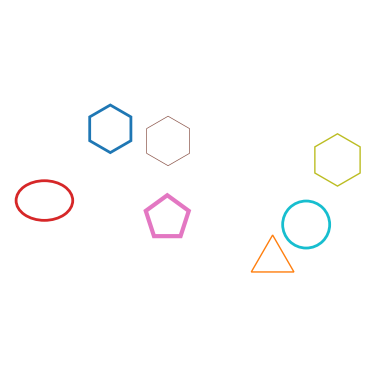[{"shape": "hexagon", "thickness": 2, "radius": 0.31, "center": [0.286, 0.665]}, {"shape": "triangle", "thickness": 1, "radius": 0.32, "center": [0.708, 0.326]}, {"shape": "oval", "thickness": 2, "radius": 0.37, "center": [0.115, 0.479]}, {"shape": "hexagon", "thickness": 0.5, "radius": 0.32, "center": [0.437, 0.634]}, {"shape": "pentagon", "thickness": 3, "radius": 0.29, "center": [0.434, 0.434]}, {"shape": "hexagon", "thickness": 1, "radius": 0.34, "center": [0.877, 0.585]}, {"shape": "circle", "thickness": 2, "radius": 0.31, "center": [0.795, 0.417]}]